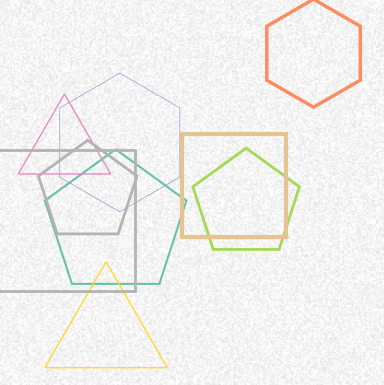[{"shape": "pentagon", "thickness": 1.5, "radius": 0.97, "center": [0.3, 0.419]}, {"shape": "hexagon", "thickness": 2.5, "radius": 0.7, "center": [0.814, 0.862]}, {"shape": "hexagon", "thickness": 0.5, "radius": 0.9, "center": [0.311, 0.63]}, {"shape": "triangle", "thickness": 1, "radius": 0.69, "center": [0.167, 0.617]}, {"shape": "pentagon", "thickness": 2, "radius": 0.73, "center": [0.639, 0.47]}, {"shape": "triangle", "thickness": 1, "radius": 0.92, "center": [0.276, 0.137]}, {"shape": "square", "thickness": 3, "radius": 0.67, "center": [0.608, 0.518]}, {"shape": "pentagon", "thickness": 2, "radius": 0.67, "center": [0.228, 0.501]}, {"shape": "square", "thickness": 2, "radius": 0.91, "center": [0.168, 0.427]}]